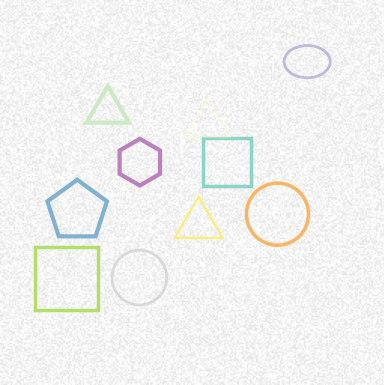[{"shape": "square", "thickness": 2.5, "radius": 0.31, "center": [0.588, 0.58]}, {"shape": "triangle", "thickness": 0.5, "radius": 0.34, "center": [0.541, 0.678]}, {"shape": "oval", "thickness": 2, "radius": 0.3, "center": [0.798, 0.84]}, {"shape": "pentagon", "thickness": 3, "radius": 0.41, "center": [0.2, 0.452]}, {"shape": "circle", "thickness": 2.5, "radius": 0.4, "center": [0.721, 0.444]}, {"shape": "square", "thickness": 2.5, "radius": 0.41, "center": [0.172, 0.277]}, {"shape": "circle", "thickness": 2, "radius": 0.36, "center": [0.362, 0.279]}, {"shape": "hexagon", "thickness": 3, "radius": 0.3, "center": [0.363, 0.579]}, {"shape": "triangle", "thickness": 3, "radius": 0.32, "center": [0.28, 0.713]}, {"shape": "triangle", "thickness": 1.5, "radius": 0.36, "center": [0.516, 0.418]}]